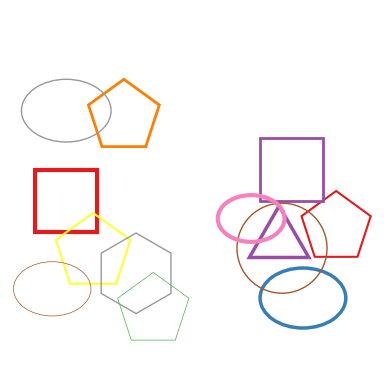[{"shape": "square", "thickness": 3, "radius": 0.41, "center": [0.171, 0.477]}, {"shape": "pentagon", "thickness": 1.5, "radius": 0.47, "center": [0.873, 0.409]}, {"shape": "oval", "thickness": 2.5, "radius": 0.56, "center": [0.787, 0.226]}, {"shape": "pentagon", "thickness": 0.5, "radius": 0.49, "center": [0.398, 0.195]}, {"shape": "triangle", "thickness": 2.5, "radius": 0.45, "center": [0.725, 0.376]}, {"shape": "square", "thickness": 2, "radius": 0.41, "center": [0.758, 0.559]}, {"shape": "pentagon", "thickness": 2, "radius": 0.48, "center": [0.322, 0.697]}, {"shape": "pentagon", "thickness": 1.5, "radius": 0.51, "center": [0.242, 0.345]}, {"shape": "circle", "thickness": 1, "radius": 0.58, "center": [0.732, 0.355]}, {"shape": "oval", "thickness": 0.5, "radius": 0.5, "center": [0.136, 0.25]}, {"shape": "oval", "thickness": 3, "radius": 0.43, "center": [0.652, 0.432]}, {"shape": "oval", "thickness": 1, "radius": 0.58, "center": [0.172, 0.713]}, {"shape": "hexagon", "thickness": 1, "radius": 0.52, "center": [0.353, 0.29]}]